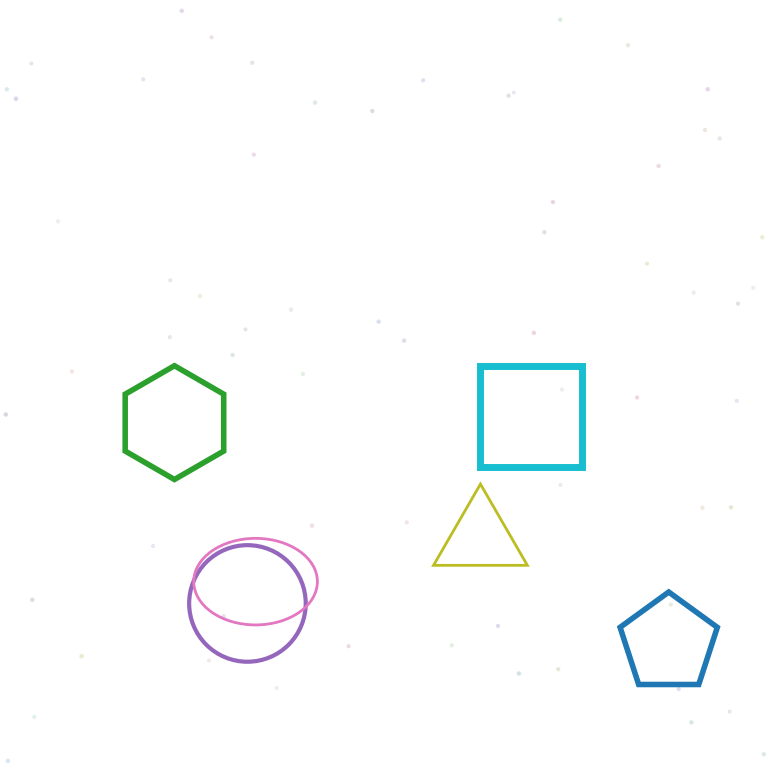[{"shape": "pentagon", "thickness": 2, "radius": 0.33, "center": [0.868, 0.165]}, {"shape": "hexagon", "thickness": 2, "radius": 0.37, "center": [0.227, 0.451]}, {"shape": "circle", "thickness": 1.5, "radius": 0.38, "center": [0.321, 0.216]}, {"shape": "oval", "thickness": 1, "radius": 0.4, "center": [0.332, 0.245]}, {"shape": "triangle", "thickness": 1, "radius": 0.35, "center": [0.624, 0.301]}, {"shape": "square", "thickness": 2.5, "radius": 0.33, "center": [0.69, 0.459]}]